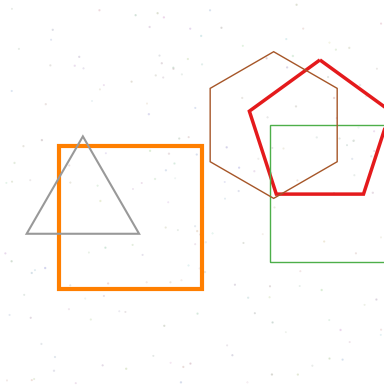[{"shape": "pentagon", "thickness": 2.5, "radius": 0.96, "center": [0.831, 0.652]}, {"shape": "square", "thickness": 1, "radius": 0.89, "center": [0.877, 0.497]}, {"shape": "square", "thickness": 3, "radius": 0.93, "center": [0.338, 0.435]}, {"shape": "hexagon", "thickness": 1, "radius": 0.95, "center": [0.711, 0.675]}, {"shape": "triangle", "thickness": 1.5, "radius": 0.84, "center": [0.215, 0.477]}]